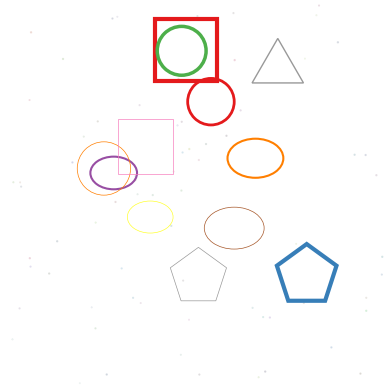[{"shape": "circle", "thickness": 2, "radius": 0.3, "center": [0.548, 0.736]}, {"shape": "square", "thickness": 3, "radius": 0.41, "center": [0.483, 0.87]}, {"shape": "pentagon", "thickness": 3, "radius": 0.41, "center": [0.797, 0.285]}, {"shape": "circle", "thickness": 2.5, "radius": 0.32, "center": [0.472, 0.868]}, {"shape": "oval", "thickness": 1.5, "radius": 0.3, "center": [0.295, 0.551]}, {"shape": "circle", "thickness": 0.5, "radius": 0.35, "center": [0.27, 0.562]}, {"shape": "oval", "thickness": 1.5, "radius": 0.36, "center": [0.663, 0.589]}, {"shape": "oval", "thickness": 0.5, "radius": 0.3, "center": [0.39, 0.436]}, {"shape": "oval", "thickness": 0.5, "radius": 0.39, "center": [0.608, 0.407]}, {"shape": "square", "thickness": 0.5, "radius": 0.35, "center": [0.379, 0.62]}, {"shape": "pentagon", "thickness": 0.5, "radius": 0.38, "center": [0.515, 0.281]}, {"shape": "triangle", "thickness": 1, "radius": 0.39, "center": [0.721, 0.823]}]